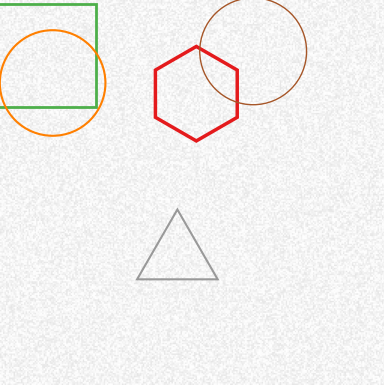[{"shape": "hexagon", "thickness": 2.5, "radius": 0.61, "center": [0.51, 0.757]}, {"shape": "square", "thickness": 2, "radius": 0.67, "center": [0.114, 0.856]}, {"shape": "circle", "thickness": 1.5, "radius": 0.69, "center": [0.137, 0.784]}, {"shape": "circle", "thickness": 1, "radius": 0.69, "center": [0.658, 0.867]}, {"shape": "triangle", "thickness": 1.5, "radius": 0.6, "center": [0.461, 0.335]}]